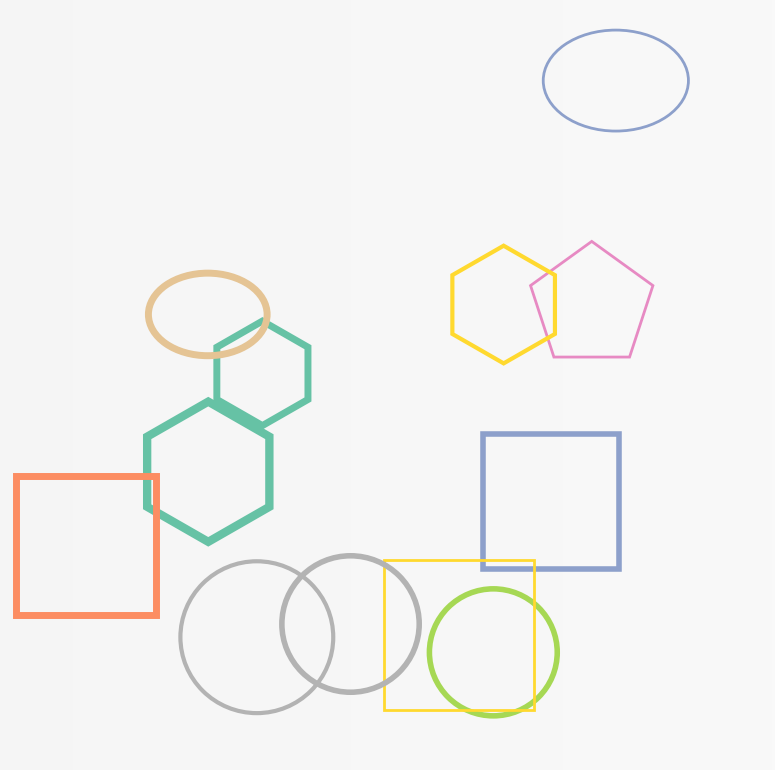[{"shape": "hexagon", "thickness": 2.5, "radius": 0.34, "center": [0.339, 0.515]}, {"shape": "hexagon", "thickness": 3, "radius": 0.46, "center": [0.269, 0.387]}, {"shape": "square", "thickness": 2.5, "radius": 0.45, "center": [0.111, 0.292]}, {"shape": "square", "thickness": 2, "radius": 0.44, "center": [0.711, 0.349]}, {"shape": "oval", "thickness": 1, "radius": 0.47, "center": [0.795, 0.895]}, {"shape": "pentagon", "thickness": 1, "radius": 0.42, "center": [0.764, 0.603]}, {"shape": "circle", "thickness": 2, "radius": 0.41, "center": [0.637, 0.153]}, {"shape": "square", "thickness": 1, "radius": 0.49, "center": [0.592, 0.176]}, {"shape": "hexagon", "thickness": 1.5, "radius": 0.38, "center": [0.65, 0.604]}, {"shape": "oval", "thickness": 2.5, "radius": 0.38, "center": [0.268, 0.592]}, {"shape": "circle", "thickness": 2, "radius": 0.44, "center": [0.452, 0.19]}, {"shape": "circle", "thickness": 1.5, "radius": 0.49, "center": [0.331, 0.172]}]